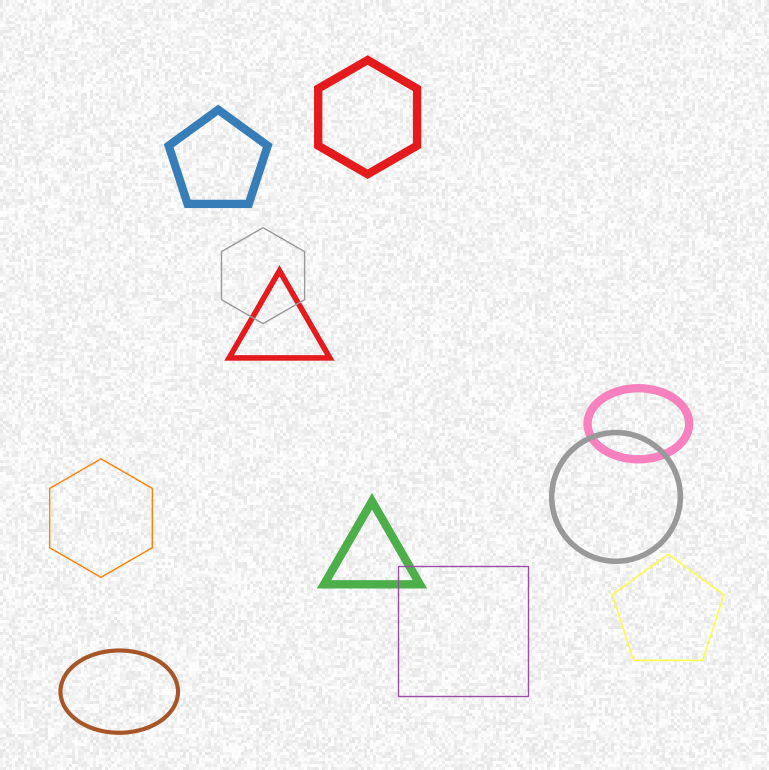[{"shape": "hexagon", "thickness": 3, "radius": 0.37, "center": [0.477, 0.848]}, {"shape": "triangle", "thickness": 2, "radius": 0.38, "center": [0.363, 0.573]}, {"shape": "pentagon", "thickness": 3, "radius": 0.34, "center": [0.283, 0.79]}, {"shape": "triangle", "thickness": 3, "radius": 0.36, "center": [0.483, 0.277]}, {"shape": "square", "thickness": 0.5, "radius": 0.42, "center": [0.601, 0.181]}, {"shape": "hexagon", "thickness": 0.5, "radius": 0.38, "center": [0.131, 0.327]}, {"shape": "pentagon", "thickness": 0.5, "radius": 0.38, "center": [0.868, 0.204]}, {"shape": "oval", "thickness": 1.5, "radius": 0.38, "center": [0.155, 0.102]}, {"shape": "oval", "thickness": 3, "radius": 0.33, "center": [0.829, 0.45]}, {"shape": "circle", "thickness": 2, "radius": 0.42, "center": [0.8, 0.355]}, {"shape": "hexagon", "thickness": 0.5, "radius": 0.31, "center": [0.342, 0.642]}]